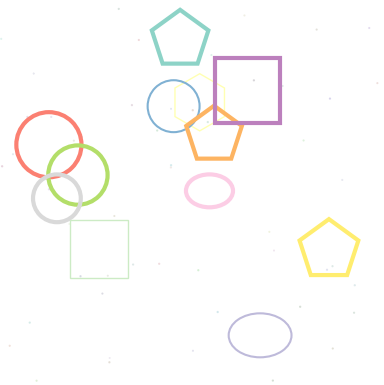[{"shape": "pentagon", "thickness": 3, "radius": 0.39, "center": [0.468, 0.897]}, {"shape": "hexagon", "thickness": 1, "radius": 0.37, "center": [0.519, 0.734]}, {"shape": "oval", "thickness": 1.5, "radius": 0.41, "center": [0.676, 0.129]}, {"shape": "circle", "thickness": 3, "radius": 0.42, "center": [0.127, 0.624]}, {"shape": "circle", "thickness": 1.5, "radius": 0.34, "center": [0.451, 0.724]}, {"shape": "pentagon", "thickness": 3, "radius": 0.38, "center": [0.556, 0.649]}, {"shape": "circle", "thickness": 3, "radius": 0.39, "center": [0.202, 0.545]}, {"shape": "oval", "thickness": 3, "radius": 0.31, "center": [0.544, 0.504]}, {"shape": "circle", "thickness": 3, "radius": 0.31, "center": [0.148, 0.485]}, {"shape": "square", "thickness": 3, "radius": 0.42, "center": [0.643, 0.765]}, {"shape": "square", "thickness": 1, "radius": 0.37, "center": [0.257, 0.353]}, {"shape": "pentagon", "thickness": 3, "radius": 0.4, "center": [0.854, 0.351]}]